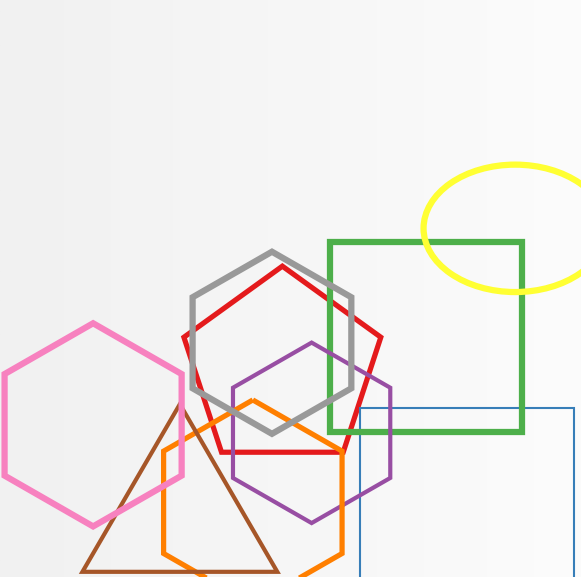[{"shape": "pentagon", "thickness": 2.5, "radius": 0.89, "center": [0.486, 0.36]}, {"shape": "square", "thickness": 1, "radius": 0.92, "center": [0.804, 0.109]}, {"shape": "square", "thickness": 3, "radius": 0.82, "center": [0.733, 0.416]}, {"shape": "hexagon", "thickness": 2, "radius": 0.78, "center": [0.536, 0.25]}, {"shape": "hexagon", "thickness": 2.5, "radius": 0.89, "center": [0.435, 0.129]}, {"shape": "oval", "thickness": 3, "radius": 0.79, "center": [0.886, 0.604]}, {"shape": "triangle", "thickness": 2, "radius": 0.97, "center": [0.309, 0.106]}, {"shape": "hexagon", "thickness": 3, "radius": 0.88, "center": [0.16, 0.263]}, {"shape": "hexagon", "thickness": 3, "radius": 0.79, "center": [0.468, 0.406]}]